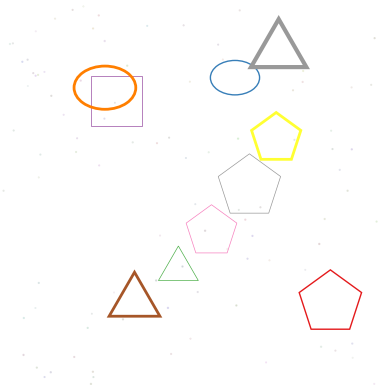[{"shape": "pentagon", "thickness": 1, "radius": 0.43, "center": [0.858, 0.214]}, {"shape": "oval", "thickness": 1, "radius": 0.32, "center": [0.61, 0.798]}, {"shape": "triangle", "thickness": 0.5, "radius": 0.3, "center": [0.463, 0.301]}, {"shape": "square", "thickness": 0.5, "radius": 0.33, "center": [0.302, 0.738]}, {"shape": "oval", "thickness": 2, "radius": 0.4, "center": [0.273, 0.772]}, {"shape": "pentagon", "thickness": 2, "radius": 0.34, "center": [0.717, 0.641]}, {"shape": "triangle", "thickness": 2, "radius": 0.38, "center": [0.349, 0.217]}, {"shape": "pentagon", "thickness": 0.5, "radius": 0.35, "center": [0.549, 0.399]}, {"shape": "pentagon", "thickness": 0.5, "radius": 0.43, "center": [0.648, 0.515]}, {"shape": "triangle", "thickness": 3, "radius": 0.42, "center": [0.724, 0.867]}]